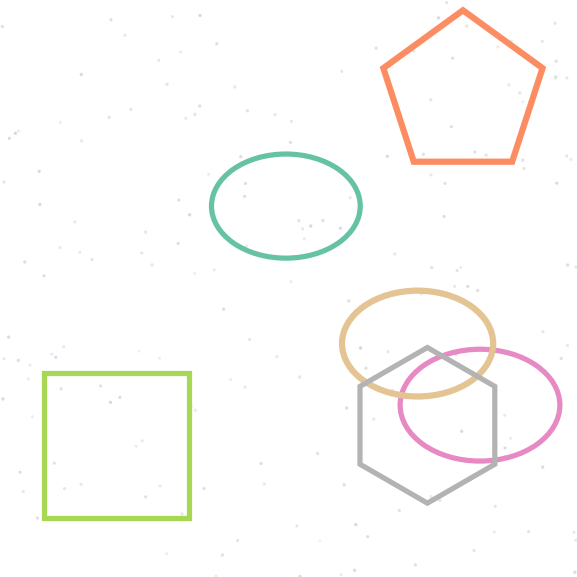[{"shape": "oval", "thickness": 2.5, "radius": 0.64, "center": [0.495, 0.642]}, {"shape": "pentagon", "thickness": 3, "radius": 0.72, "center": [0.802, 0.836]}, {"shape": "oval", "thickness": 2.5, "radius": 0.69, "center": [0.831, 0.298]}, {"shape": "square", "thickness": 2.5, "radius": 0.63, "center": [0.202, 0.228]}, {"shape": "oval", "thickness": 3, "radius": 0.65, "center": [0.723, 0.404]}, {"shape": "hexagon", "thickness": 2.5, "radius": 0.67, "center": [0.74, 0.263]}]